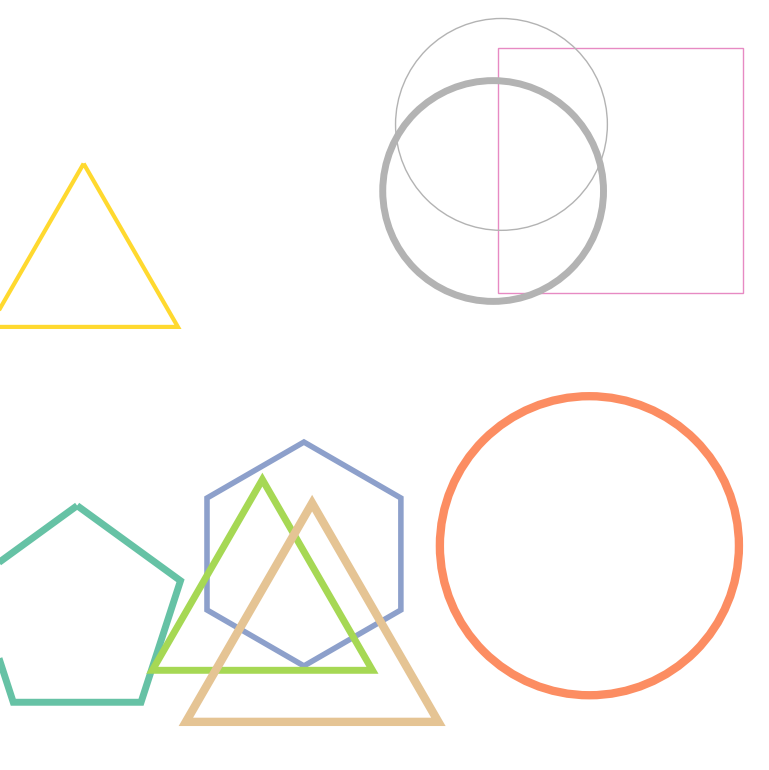[{"shape": "pentagon", "thickness": 2.5, "radius": 0.71, "center": [0.1, 0.202]}, {"shape": "circle", "thickness": 3, "radius": 0.97, "center": [0.765, 0.291]}, {"shape": "hexagon", "thickness": 2, "radius": 0.73, "center": [0.395, 0.281]}, {"shape": "square", "thickness": 0.5, "radius": 0.8, "center": [0.806, 0.779]}, {"shape": "triangle", "thickness": 2.5, "radius": 0.83, "center": [0.341, 0.212]}, {"shape": "triangle", "thickness": 1.5, "radius": 0.71, "center": [0.109, 0.646]}, {"shape": "triangle", "thickness": 3, "radius": 0.95, "center": [0.405, 0.157]}, {"shape": "circle", "thickness": 0.5, "radius": 0.69, "center": [0.651, 0.838]}, {"shape": "circle", "thickness": 2.5, "radius": 0.72, "center": [0.64, 0.752]}]